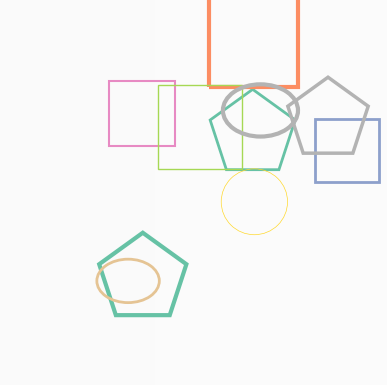[{"shape": "pentagon", "thickness": 3, "radius": 0.59, "center": [0.368, 0.277]}, {"shape": "pentagon", "thickness": 2, "radius": 0.58, "center": [0.652, 0.653]}, {"shape": "square", "thickness": 3, "radius": 0.57, "center": [0.654, 0.888]}, {"shape": "square", "thickness": 2, "radius": 0.41, "center": [0.895, 0.609]}, {"shape": "square", "thickness": 1.5, "radius": 0.42, "center": [0.366, 0.706]}, {"shape": "square", "thickness": 1, "radius": 0.54, "center": [0.516, 0.67]}, {"shape": "circle", "thickness": 0.5, "radius": 0.43, "center": [0.656, 0.476]}, {"shape": "oval", "thickness": 2, "radius": 0.4, "center": [0.331, 0.27]}, {"shape": "pentagon", "thickness": 2.5, "radius": 0.55, "center": [0.846, 0.69]}, {"shape": "oval", "thickness": 3, "radius": 0.48, "center": [0.672, 0.713]}]